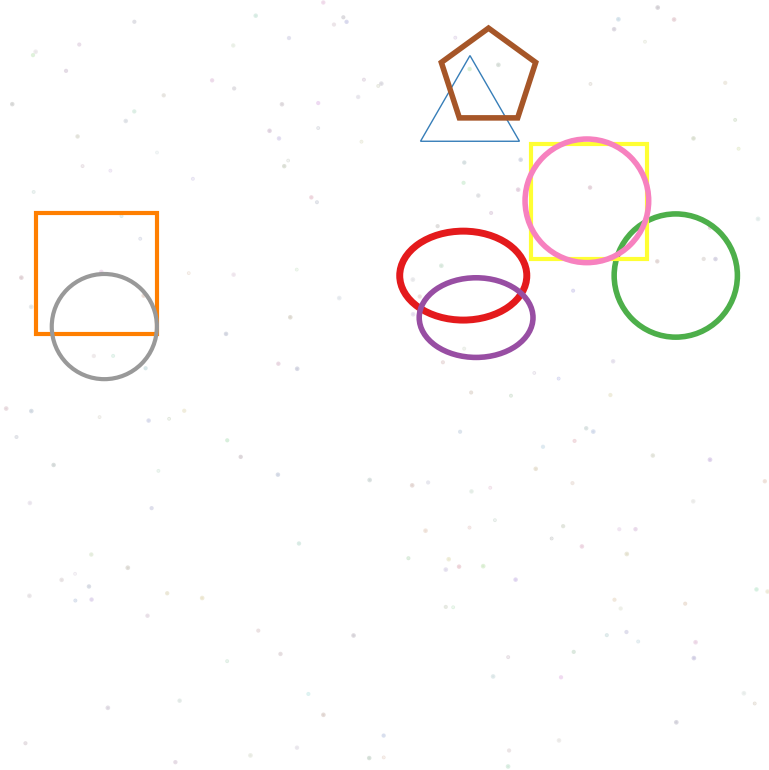[{"shape": "oval", "thickness": 2.5, "radius": 0.41, "center": [0.602, 0.642]}, {"shape": "triangle", "thickness": 0.5, "radius": 0.37, "center": [0.61, 0.854]}, {"shape": "circle", "thickness": 2, "radius": 0.4, "center": [0.878, 0.642]}, {"shape": "oval", "thickness": 2, "radius": 0.37, "center": [0.618, 0.588]}, {"shape": "square", "thickness": 1.5, "radius": 0.39, "center": [0.125, 0.645]}, {"shape": "square", "thickness": 1.5, "radius": 0.37, "center": [0.765, 0.739]}, {"shape": "pentagon", "thickness": 2, "radius": 0.32, "center": [0.634, 0.899]}, {"shape": "circle", "thickness": 2, "radius": 0.4, "center": [0.762, 0.739]}, {"shape": "circle", "thickness": 1.5, "radius": 0.34, "center": [0.136, 0.576]}]